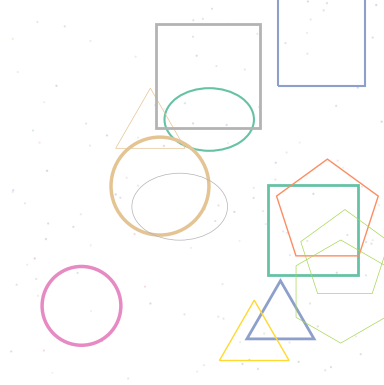[{"shape": "oval", "thickness": 1.5, "radius": 0.58, "center": [0.543, 0.69]}, {"shape": "square", "thickness": 2, "radius": 0.58, "center": [0.812, 0.402]}, {"shape": "pentagon", "thickness": 1, "radius": 0.69, "center": [0.85, 0.448]}, {"shape": "square", "thickness": 1.5, "radius": 0.57, "center": [0.835, 0.89]}, {"shape": "triangle", "thickness": 2, "radius": 0.5, "center": [0.729, 0.17]}, {"shape": "circle", "thickness": 2.5, "radius": 0.51, "center": [0.212, 0.206]}, {"shape": "pentagon", "thickness": 0.5, "radius": 0.6, "center": [0.896, 0.335]}, {"shape": "hexagon", "thickness": 0.5, "radius": 0.67, "center": [0.885, 0.243]}, {"shape": "triangle", "thickness": 1, "radius": 0.52, "center": [0.66, 0.116]}, {"shape": "triangle", "thickness": 0.5, "radius": 0.52, "center": [0.391, 0.667]}, {"shape": "circle", "thickness": 2.5, "radius": 0.64, "center": [0.416, 0.517]}, {"shape": "square", "thickness": 2, "radius": 0.68, "center": [0.541, 0.804]}, {"shape": "oval", "thickness": 0.5, "radius": 0.62, "center": [0.467, 0.463]}]